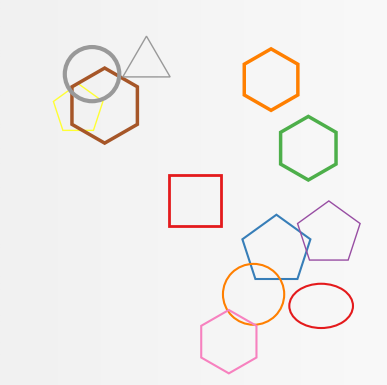[{"shape": "oval", "thickness": 1.5, "radius": 0.41, "center": [0.829, 0.205]}, {"shape": "square", "thickness": 2, "radius": 0.34, "center": [0.504, 0.479]}, {"shape": "pentagon", "thickness": 1.5, "radius": 0.46, "center": [0.713, 0.35]}, {"shape": "hexagon", "thickness": 2.5, "radius": 0.41, "center": [0.796, 0.615]}, {"shape": "pentagon", "thickness": 1, "radius": 0.42, "center": [0.849, 0.393]}, {"shape": "circle", "thickness": 1.5, "radius": 0.4, "center": [0.654, 0.236]}, {"shape": "hexagon", "thickness": 2.5, "radius": 0.4, "center": [0.7, 0.793]}, {"shape": "pentagon", "thickness": 1, "radius": 0.34, "center": [0.202, 0.716]}, {"shape": "hexagon", "thickness": 2.5, "radius": 0.49, "center": [0.27, 0.726]}, {"shape": "hexagon", "thickness": 1.5, "radius": 0.41, "center": [0.591, 0.113]}, {"shape": "circle", "thickness": 3, "radius": 0.35, "center": [0.238, 0.807]}, {"shape": "triangle", "thickness": 1, "radius": 0.35, "center": [0.378, 0.836]}]